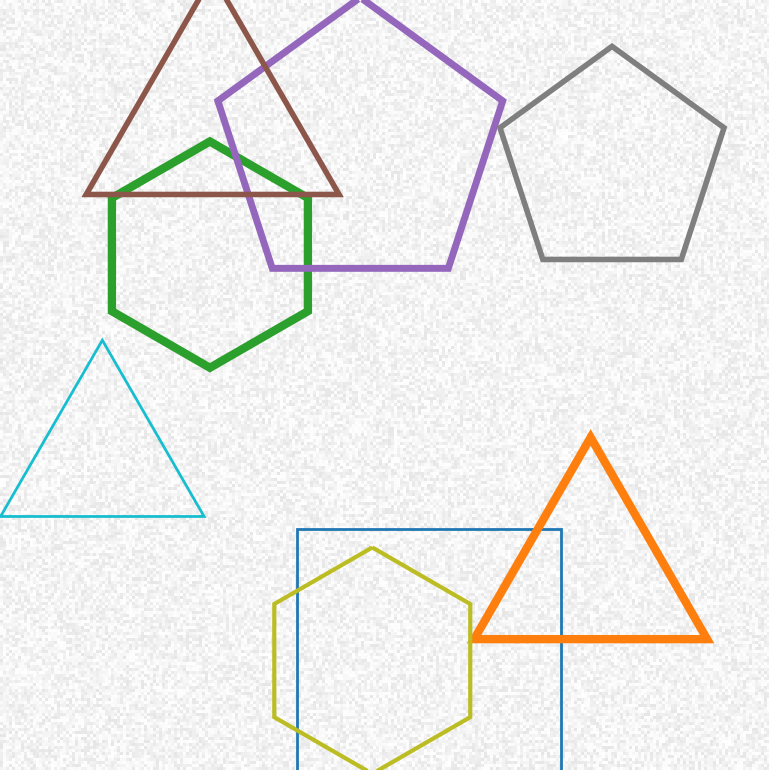[{"shape": "square", "thickness": 1, "radius": 0.86, "center": [0.557, 0.141]}, {"shape": "triangle", "thickness": 3, "radius": 0.87, "center": [0.767, 0.257]}, {"shape": "hexagon", "thickness": 3, "radius": 0.73, "center": [0.273, 0.669]}, {"shape": "pentagon", "thickness": 2.5, "radius": 0.97, "center": [0.468, 0.809]}, {"shape": "triangle", "thickness": 2, "radius": 0.95, "center": [0.276, 0.842]}, {"shape": "pentagon", "thickness": 2, "radius": 0.76, "center": [0.795, 0.787]}, {"shape": "hexagon", "thickness": 1.5, "radius": 0.73, "center": [0.483, 0.142]}, {"shape": "triangle", "thickness": 1, "radius": 0.76, "center": [0.133, 0.406]}]